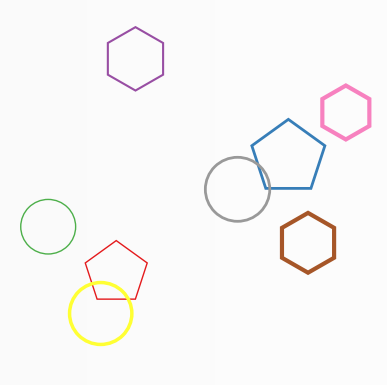[{"shape": "pentagon", "thickness": 1, "radius": 0.42, "center": [0.3, 0.291]}, {"shape": "pentagon", "thickness": 2, "radius": 0.5, "center": [0.744, 0.591]}, {"shape": "circle", "thickness": 1, "radius": 0.35, "center": [0.124, 0.411]}, {"shape": "hexagon", "thickness": 1.5, "radius": 0.41, "center": [0.35, 0.847]}, {"shape": "circle", "thickness": 2.5, "radius": 0.4, "center": [0.26, 0.186]}, {"shape": "hexagon", "thickness": 3, "radius": 0.39, "center": [0.795, 0.369]}, {"shape": "hexagon", "thickness": 3, "radius": 0.35, "center": [0.893, 0.708]}, {"shape": "circle", "thickness": 2, "radius": 0.42, "center": [0.613, 0.508]}]